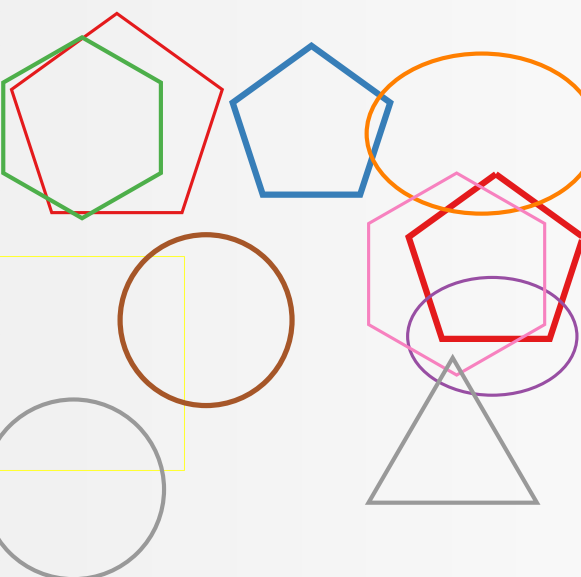[{"shape": "pentagon", "thickness": 3, "radius": 0.79, "center": [0.853, 0.54]}, {"shape": "pentagon", "thickness": 1.5, "radius": 0.95, "center": [0.201, 0.785]}, {"shape": "pentagon", "thickness": 3, "radius": 0.71, "center": [0.536, 0.777]}, {"shape": "hexagon", "thickness": 2, "radius": 0.78, "center": [0.141, 0.778]}, {"shape": "oval", "thickness": 1.5, "radius": 0.73, "center": [0.847, 0.417]}, {"shape": "oval", "thickness": 2, "radius": 0.99, "center": [0.829, 0.768]}, {"shape": "square", "thickness": 0.5, "radius": 0.93, "center": [0.131, 0.37]}, {"shape": "circle", "thickness": 2.5, "radius": 0.74, "center": [0.355, 0.445]}, {"shape": "hexagon", "thickness": 1.5, "radius": 0.87, "center": [0.786, 0.525]}, {"shape": "triangle", "thickness": 2, "radius": 0.84, "center": [0.779, 0.212]}, {"shape": "circle", "thickness": 2, "radius": 0.78, "center": [0.127, 0.152]}]